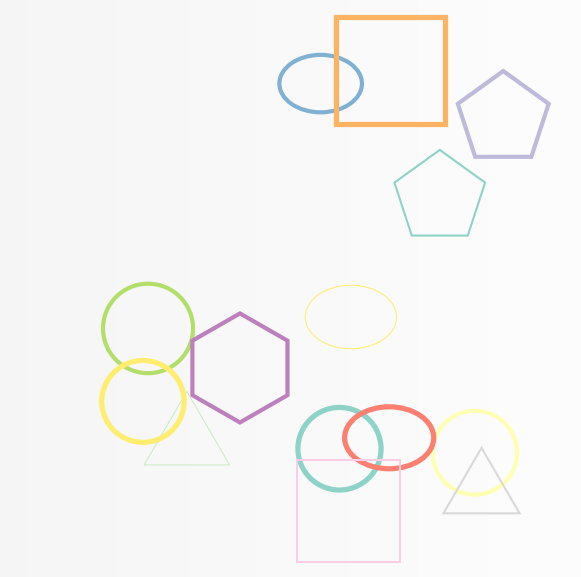[{"shape": "circle", "thickness": 2.5, "radius": 0.36, "center": [0.584, 0.222]}, {"shape": "pentagon", "thickness": 1, "radius": 0.41, "center": [0.757, 0.658]}, {"shape": "circle", "thickness": 2, "radius": 0.36, "center": [0.817, 0.215]}, {"shape": "pentagon", "thickness": 2, "radius": 0.41, "center": [0.866, 0.794]}, {"shape": "oval", "thickness": 2.5, "radius": 0.38, "center": [0.67, 0.241]}, {"shape": "oval", "thickness": 2, "radius": 0.36, "center": [0.552, 0.854]}, {"shape": "square", "thickness": 2.5, "radius": 0.47, "center": [0.672, 0.877]}, {"shape": "circle", "thickness": 2, "radius": 0.39, "center": [0.255, 0.43]}, {"shape": "square", "thickness": 1, "radius": 0.44, "center": [0.6, 0.114]}, {"shape": "triangle", "thickness": 1, "radius": 0.38, "center": [0.828, 0.148]}, {"shape": "hexagon", "thickness": 2, "radius": 0.47, "center": [0.413, 0.362]}, {"shape": "triangle", "thickness": 0.5, "radius": 0.42, "center": [0.321, 0.237]}, {"shape": "circle", "thickness": 2.5, "radius": 0.35, "center": [0.246, 0.304]}, {"shape": "oval", "thickness": 0.5, "radius": 0.39, "center": [0.604, 0.45]}]